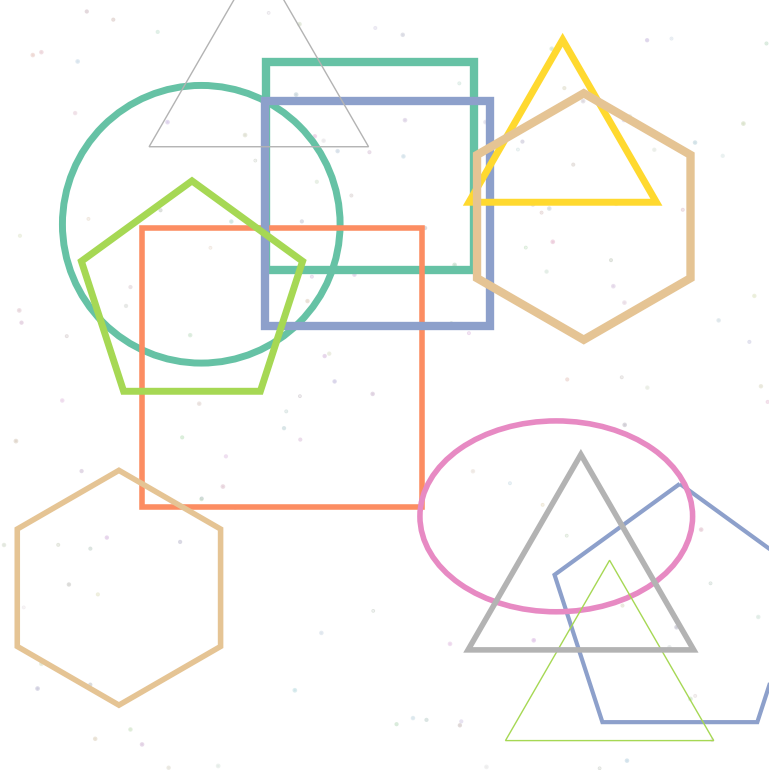[{"shape": "square", "thickness": 3, "radius": 0.68, "center": [0.48, 0.784]}, {"shape": "circle", "thickness": 2.5, "radius": 0.9, "center": [0.261, 0.709]}, {"shape": "square", "thickness": 2, "radius": 0.91, "center": [0.366, 0.523]}, {"shape": "pentagon", "thickness": 1.5, "radius": 0.86, "center": [0.883, 0.201]}, {"shape": "square", "thickness": 3, "radius": 0.73, "center": [0.49, 0.722]}, {"shape": "oval", "thickness": 2, "radius": 0.89, "center": [0.722, 0.329]}, {"shape": "triangle", "thickness": 0.5, "radius": 0.78, "center": [0.792, 0.116]}, {"shape": "pentagon", "thickness": 2.5, "radius": 0.76, "center": [0.249, 0.614]}, {"shape": "triangle", "thickness": 2.5, "radius": 0.7, "center": [0.731, 0.808]}, {"shape": "hexagon", "thickness": 2, "radius": 0.76, "center": [0.154, 0.237]}, {"shape": "hexagon", "thickness": 3, "radius": 0.8, "center": [0.758, 0.719]}, {"shape": "triangle", "thickness": 2, "radius": 0.85, "center": [0.754, 0.241]}, {"shape": "triangle", "thickness": 0.5, "radius": 0.82, "center": [0.336, 0.892]}]